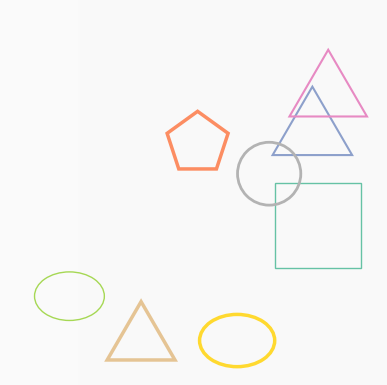[{"shape": "square", "thickness": 1, "radius": 0.55, "center": [0.821, 0.414]}, {"shape": "pentagon", "thickness": 2.5, "radius": 0.41, "center": [0.51, 0.628]}, {"shape": "triangle", "thickness": 1.5, "radius": 0.59, "center": [0.806, 0.656]}, {"shape": "triangle", "thickness": 1.5, "radius": 0.58, "center": [0.847, 0.755]}, {"shape": "oval", "thickness": 1, "radius": 0.45, "center": [0.179, 0.231]}, {"shape": "oval", "thickness": 2.5, "radius": 0.48, "center": [0.612, 0.115]}, {"shape": "triangle", "thickness": 2.5, "radius": 0.51, "center": [0.364, 0.115]}, {"shape": "circle", "thickness": 2, "radius": 0.41, "center": [0.695, 0.549]}]